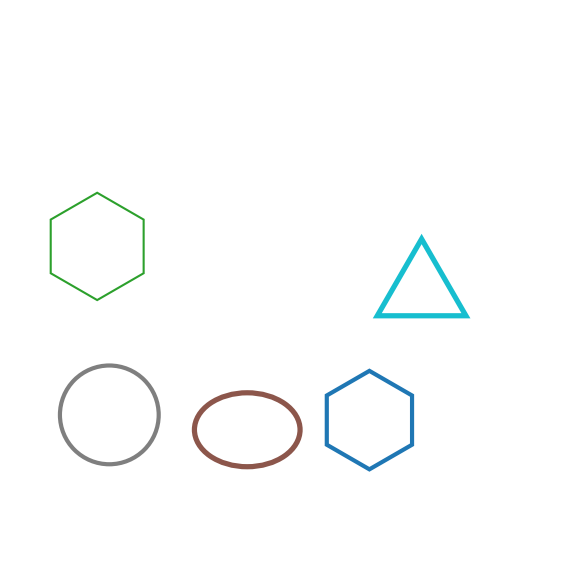[{"shape": "hexagon", "thickness": 2, "radius": 0.43, "center": [0.64, 0.272]}, {"shape": "hexagon", "thickness": 1, "radius": 0.46, "center": [0.168, 0.572]}, {"shape": "oval", "thickness": 2.5, "radius": 0.46, "center": [0.428, 0.255]}, {"shape": "circle", "thickness": 2, "radius": 0.43, "center": [0.189, 0.281]}, {"shape": "triangle", "thickness": 2.5, "radius": 0.44, "center": [0.73, 0.497]}]